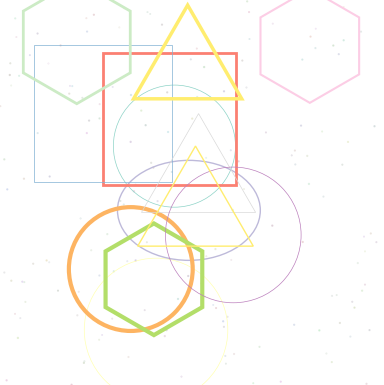[{"shape": "circle", "thickness": 0.5, "radius": 0.79, "center": [0.453, 0.62]}, {"shape": "circle", "thickness": 0.5, "radius": 0.93, "center": [0.405, 0.143]}, {"shape": "oval", "thickness": 1, "radius": 0.93, "center": [0.491, 0.454]}, {"shape": "square", "thickness": 2, "radius": 0.86, "center": [0.441, 0.691]}, {"shape": "square", "thickness": 0.5, "radius": 0.89, "center": [0.268, 0.705]}, {"shape": "circle", "thickness": 3, "radius": 0.8, "center": [0.34, 0.301]}, {"shape": "hexagon", "thickness": 3, "radius": 0.73, "center": [0.4, 0.275]}, {"shape": "hexagon", "thickness": 1.5, "radius": 0.74, "center": [0.805, 0.881]}, {"shape": "triangle", "thickness": 0.5, "radius": 0.86, "center": [0.516, 0.534]}, {"shape": "circle", "thickness": 0.5, "radius": 0.88, "center": [0.606, 0.39]}, {"shape": "hexagon", "thickness": 2, "radius": 0.8, "center": [0.199, 0.891]}, {"shape": "triangle", "thickness": 1, "radius": 0.87, "center": [0.508, 0.447]}, {"shape": "triangle", "thickness": 2.5, "radius": 0.81, "center": [0.487, 0.824]}]